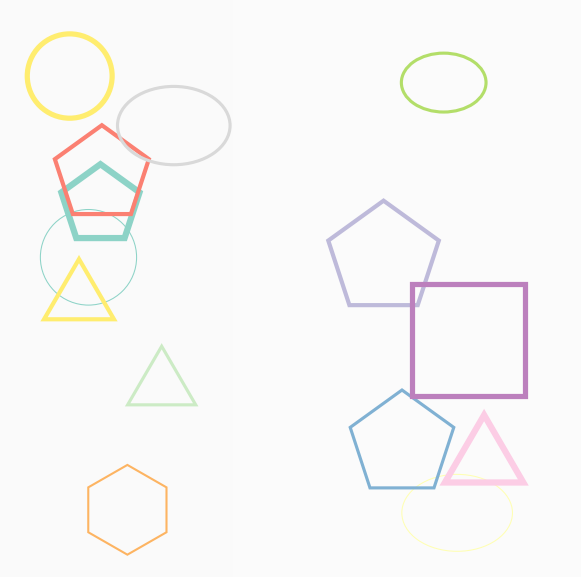[{"shape": "pentagon", "thickness": 3, "radius": 0.35, "center": [0.173, 0.644]}, {"shape": "circle", "thickness": 0.5, "radius": 0.41, "center": [0.152, 0.554]}, {"shape": "oval", "thickness": 0.5, "radius": 0.48, "center": [0.786, 0.111]}, {"shape": "pentagon", "thickness": 2, "radius": 0.5, "center": [0.66, 0.552]}, {"shape": "pentagon", "thickness": 2, "radius": 0.43, "center": [0.175, 0.697]}, {"shape": "pentagon", "thickness": 1.5, "radius": 0.47, "center": [0.692, 0.23]}, {"shape": "hexagon", "thickness": 1, "radius": 0.39, "center": [0.219, 0.116]}, {"shape": "oval", "thickness": 1.5, "radius": 0.36, "center": [0.763, 0.856]}, {"shape": "triangle", "thickness": 3, "radius": 0.39, "center": [0.833, 0.203]}, {"shape": "oval", "thickness": 1.5, "radius": 0.48, "center": [0.299, 0.782]}, {"shape": "square", "thickness": 2.5, "radius": 0.48, "center": [0.806, 0.41]}, {"shape": "triangle", "thickness": 1.5, "radius": 0.34, "center": [0.278, 0.332]}, {"shape": "triangle", "thickness": 2, "radius": 0.35, "center": [0.136, 0.481]}, {"shape": "circle", "thickness": 2.5, "radius": 0.37, "center": [0.12, 0.867]}]